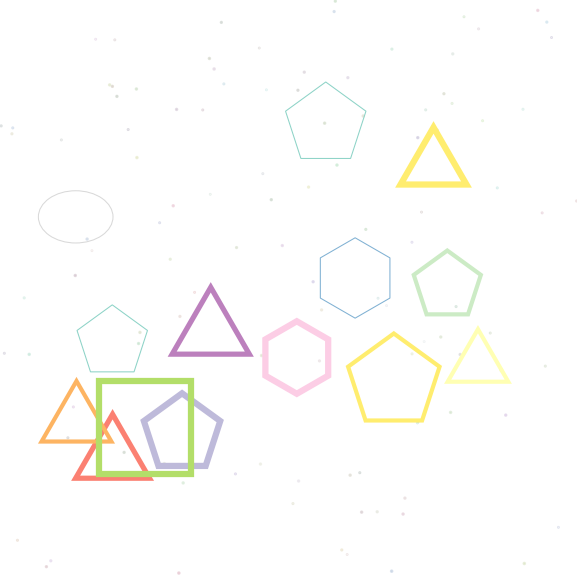[{"shape": "pentagon", "thickness": 0.5, "radius": 0.32, "center": [0.194, 0.407]}, {"shape": "pentagon", "thickness": 0.5, "radius": 0.37, "center": [0.564, 0.784]}, {"shape": "triangle", "thickness": 2, "radius": 0.3, "center": [0.828, 0.368]}, {"shape": "pentagon", "thickness": 3, "radius": 0.35, "center": [0.315, 0.249]}, {"shape": "triangle", "thickness": 2.5, "radius": 0.37, "center": [0.195, 0.208]}, {"shape": "hexagon", "thickness": 0.5, "radius": 0.35, "center": [0.615, 0.518]}, {"shape": "triangle", "thickness": 2, "radius": 0.35, "center": [0.132, 0.269]}, {"shape": "square", "thickness": 3, "radius": 0.4, "center": [0.252, 0.259]}, {"shape": "hexagon", "thickness": 3, "radius": 0.31, "center": [0.514, 0.38]}, {"shape": "oval", "thickness": 0.5, "radius": 0.32, "center": [0.131, 0.624]}, {"shape": "triangle", "thickness": 2.5, "radius": 0.39, "center": [0.365, 0.424]}, {"shape": "pentagon", "thickness": 2, "radius": 0.31, "center": [0.775, 0.504]}, {"shape": "triangle", "thickness": 3, "radius": 0.33, "center": [0.751, 0.713]}, {"shape": "pentagon", "thickness": 2, "radius": 0.42, "center": [0.682, 0.338]}]